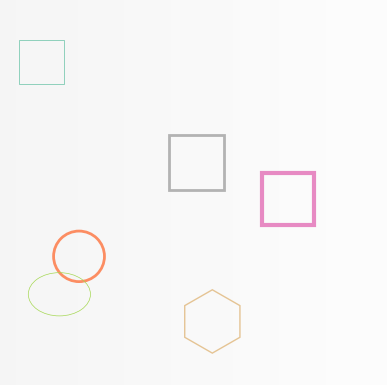[{"shape": "square", "thickness": 0.5, "radius": 0.29, "center": [0.106, 0.839]}, {"shape": "circle", "thickness": 2, "radius": 0.33, "center": [0.204, 0.334]}, {"shape": "square", "thickness": 3, "radius": 0.34, "center": [0.743, 0.482]}, {"shape": "oval", "thickness": 0.5, "radius": 0.4, "center": [0.153, 0.236]}, {"shape": "hexagon", "thickness": 1, "radius": 0.41, "center": [0.548, 0.165]}, {"shape": "square", "thickness": 2, "radius": 0.36, "center": [0.507, 0.578]}]